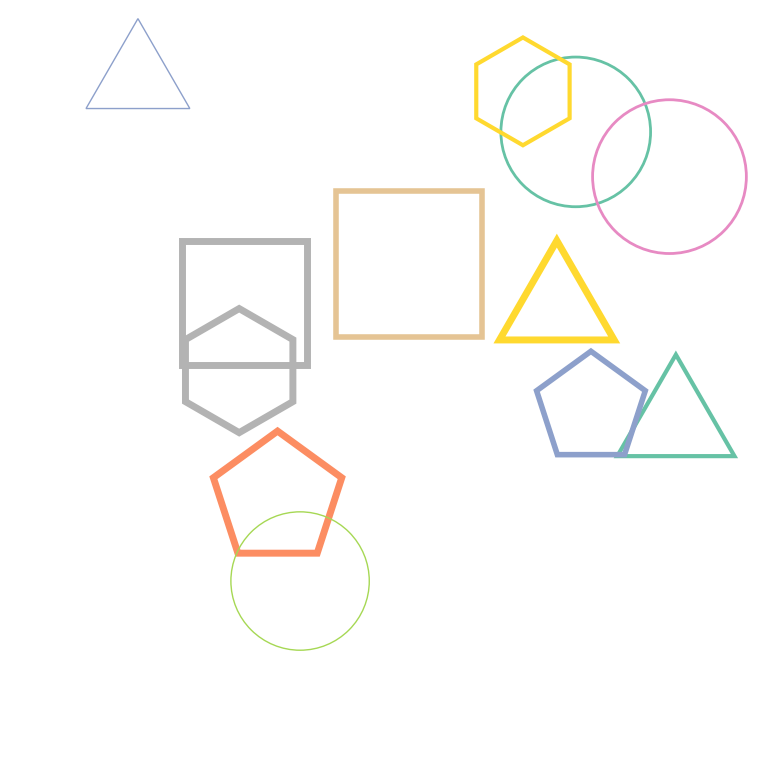[{"shape": "triangle", "thickness": 1.5, "radius": 0.44, "center": [0.878, 0.452]}, {"shape": "circle", "thickness": 1, "radius": 0.49, "center": [0.748, 0.829]}, {"shape": "pentagon", "thickness": 2.5, "radius": 0.44, "center": [0.36, 0.352]}, {"shape": "triangle", "thickness": 0.5, "radius": 0.39, "center": [0.179, 0.898]}, {"shape": "pentagon", "thickness": 2, "radius": 0.37, "center": [0.767, 0.47]}, {"shape": "circle", "thickness": 1, "radius": 0.5, "center": [0.869, 0.771]}, {"shape": "circle", "thickness": 0.5, "radius": 0.45, "center": [0.39, 0.245]}, {"shape": "triangle", "thickness": 2.5, "radius": 0.43, "center": [0.723, 0.602]}, {"shape": "hexagon", "thickness": 1.5, "radius": 0.35, "center": [0.679, 0.881]}, {"shape": "square", "thickness": 2, "radius": 0.47, "center": [0.532, 0.657]}, {"shape": "square", "thickness": 2.5, "radius": 0.4, "center": [0.318, 0.607]}, {"shape": "hexagon", "thickness": 2.5, "radius": 0.4, "center": [0.311, 0.519]}]